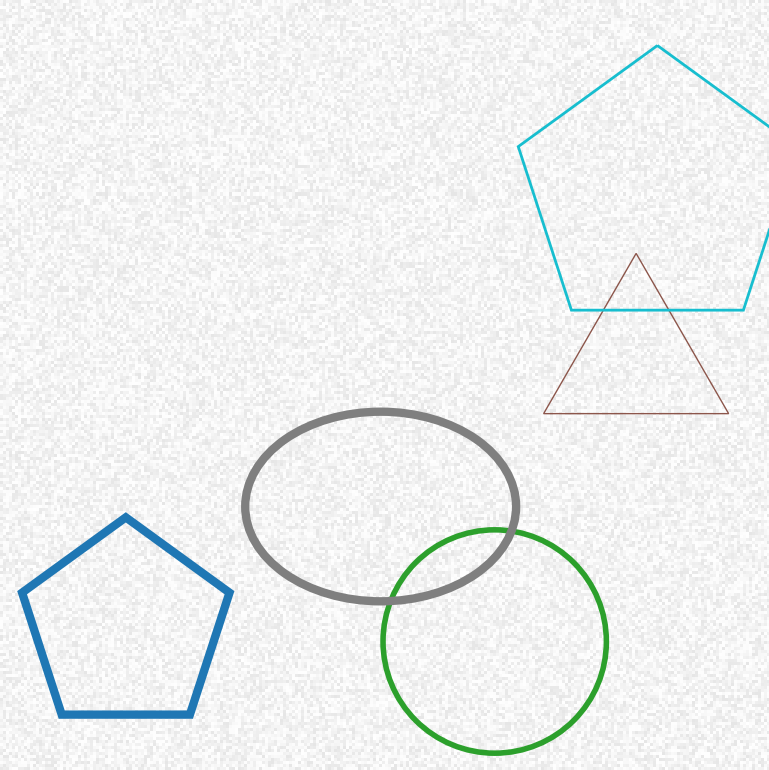[{"shape": "pentagon", "thickness": 3, "radius": 0.71, "center": [0.163, 0.187]}, {"shape": "circle", "thickness": 2, "radius": 0.73, "center": [0.642, 0.167]}, {"shape": "triangle", "thickness": 0.5, "radius": 0.69, "center": [0.826, 0.532]}, {"shape": "oval", "thickness": 3, "radius": 0.88, "center": [0.494, 0.342]}, {"shape": "pentagon", "thickness": 1, "radius": 0.95, "center": [0.854, 0.751]}]